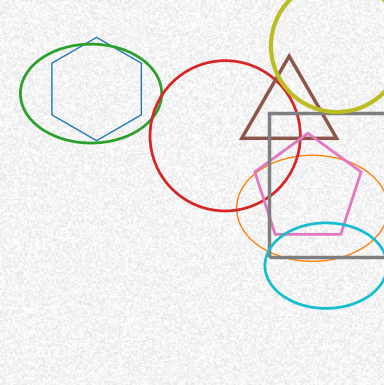[{"shape": "hexagon", "thickness": 1, "radius": 0.67, "center": [0.251, 0.769]}, {"shape": "oval", "thickness": 1, "radius": 0.98, "center": [0.811, 0.459]}, {"shape": "oval", "thickness": 2, "radius": 0.92, "center": [0.236, 0.757]}, {"shape": "circle", "thickness": 2, "radius": 0.98, "center": [0.585, 0.647]}, {"shape": "triangle", "thickness": 2.5, "radius": 0.71, "center": [0.751, 0.712]}, {"shape": "pentagon", "thickness": 2, "radius": 0.73, "center": [0.8, 0.509]}, {"shape": "square", "thickness": 2.5, "radius": 0.93, "center": [0.886, 0.519]}, {"shape": "circle", "thickness": 3, "radius": 0.86, "center": [0.875, 0.88]}, {"shape": "oval", "thickness": 2, "radius": 0.79, "center": [0.847, 0.31]}]